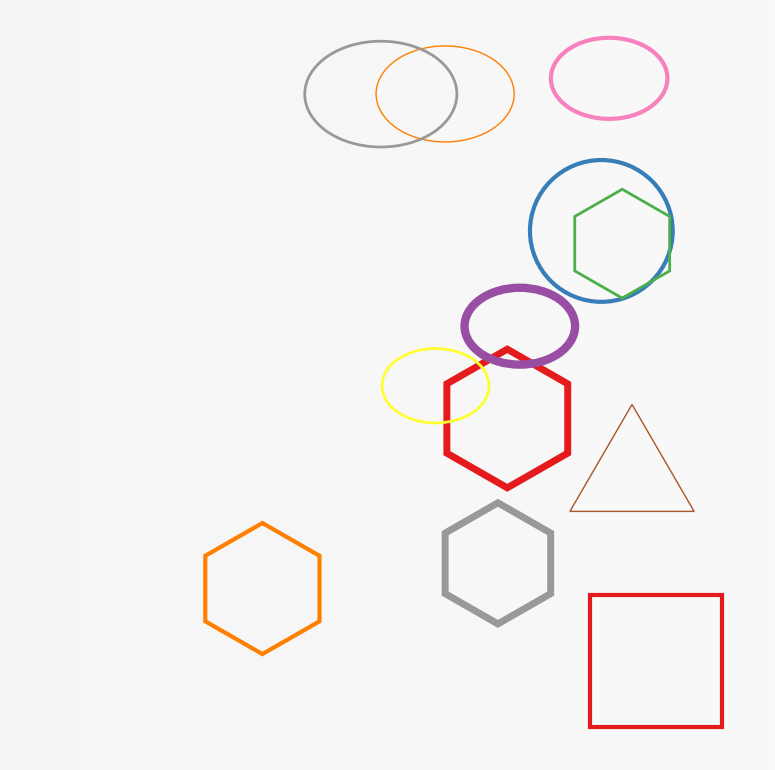[{"shape": "square", "thickness": 1.5, "radius": 0.43, "center": [0.846, 0.141]}, {"shape": "hexagon", "thickness": 2.5, "radius": 0.45, "center": [0.655, 0.456]}, {"shape": "circle", "thickness": 1.5, "radius": 0.46, "center": [0.776, 0.7]}, {"shape": "hexagon", "thickness": 1, "radius": 0.35, "center": [0.803, 0.684]}, {"shape": "oval", "thickness": 3, "radius": 0.36, "center": [0.671, 0.576]}, {"shape": "oval", "thickness": 0.5, "radius": 0.45, "center": [0.574, 0.878]}, {"shape": "hexagon", "thickness": 1.5, "radius": 0.43, "center": [0.339, 0.236]}, {"shape": "oval", "thickness": 1, "radius": 0.35, "center": [0.562, 0.499]}, {"shape": "triangle", "thickness": 0.5, "radius": 0.46, "center": [0.816, 0.382]}, {"shape": "oval", "thickness": 1.5, "radius": 0.38, "center": [0.786, 0.898]}, {"shape": "oval", "thickness": 1, "radius": 0.49, "center": [0.491, 0.878]}, {"shape": "hexagon", "thickness": 2.5, "radius": 0.39, "center": [0.642, 0.268]}]